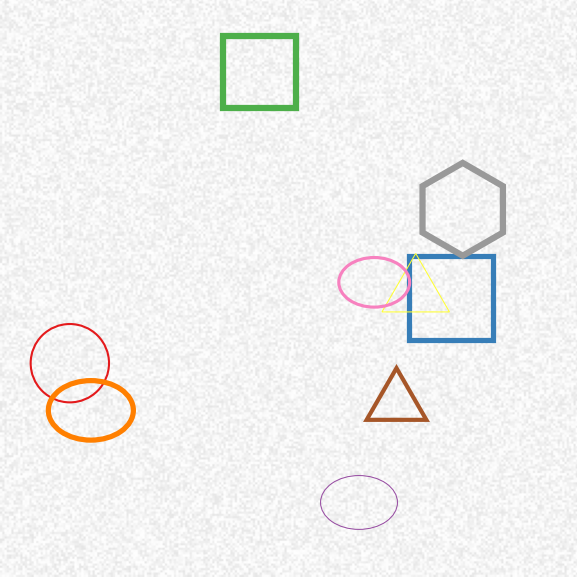[{"shape": "circle", "thickness": 1, "radius": 0.34, "center": [0.121, 0.37]}, {"shape": "square", "thickness": 2.5, "radius": 0.36, "center": [0.781, 0.484]}, {"shape": "square", "thickness": 3, "radius": 0.31, "center": [0.449, 0.874]}, {"shape": "oval", "thickness": 0.5, "radius": 0.33, "center": [0.622, 0.129]}, {"shape": "oval", "thickness": 2.5, "radius": 0.37, "center": [0.157, 0.289]}, {"shape": "triangle", "thickness": 0.5, "radius": 0.34, "center": [0.72, 0.493]}, {"shape": "triangle", "thickness": 2, "radius": 0.3, "center": [0.687, 0.302]}, {"shape": "oval", "thickness": 1.5, "radius": 0.31, "center": [0.648, 0.51]}, {"shape": "hexagon", "thickness": 3, "radius": 0.4, "center": [0.801, 0.637]}]